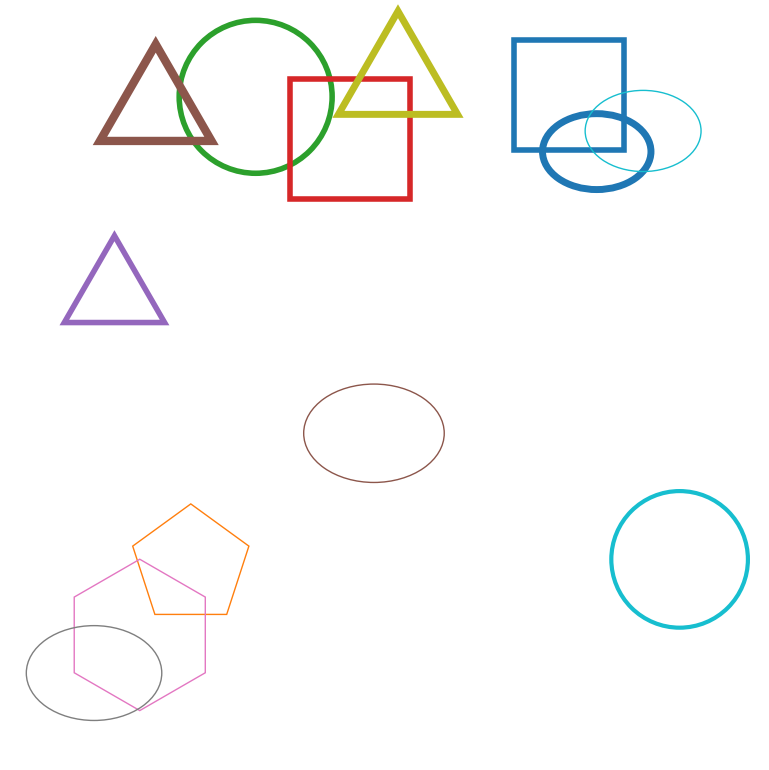[{"shape": "square", "thickness": 2, "radius": 0.36, "center": [0.739, 0.876]}, {"shape": "oval", "thickness": 2.5, "radius": 0.35, "center": [0.775, 0.803]}, {"shape": "pentagon", "thickness": 0.5, "radius": 0.4, "center": [0.248, 0.266]}, {"shape": "circle", "thickness": 2, "radius": 0.5, "center": [0.332, 0.874]}, {"shape": "square", "thickness": 2, "radius": 0.39, "center": [0.455, 0.819]}, {"shape": "triangle", "thickness": 2, "radius": 0.38, "center": [0.149, 0.619]}, {"shape": "oval", "thickness": 0.5, "radius": 0.46, "center": [0.486, 0.437]}, {"shape": "triangle", "thickness": 3, "radius": 0.42, "center": [0.202, 0.859]}, {"shape": "hexagon", "thickness": 0.5, "radius": 0.49, "center": [0.182, 0.175]}, {"shape": "oval", "thickness": 0.5, "radius": 0.44, "center": [0.122, 0.126]}, {"shape": "triangle", "thickness": 2.5, "radius": 0.45, "center": [0.517, 0.896]}, {"shape": "oval", "thickness": 0.5, "radius": 0.38, "center": [0.835, 0.83]}, {"shape": "circle", "thickness": 1.5, "radius": 0.44, "center": [0.883, 0.274]}]